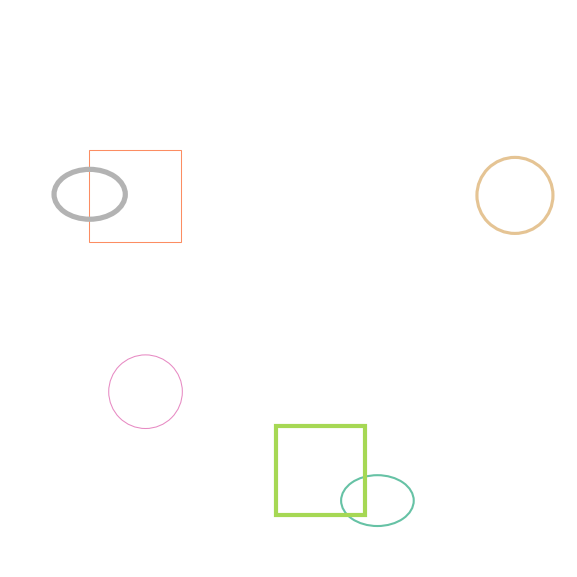[{"shape": "oval", "thickness": 1, "radius": 0.31, "center": [0.654, 0.132]}, {"shape": "square", "thickness": 0.5, "radius": 0.4, "center": [0.234, 0.66]}, {"shape": "circle", "thickness": 0.5, "radius": 0.32, "center": [0.252, 0.321]}, {"shape": "square", "thickness": 2, "radius": 0.38, "center": [0.555, 0.184]}, {"shape": "circle", "thickness": 1.5, "radius": 0.33, "center": [0.892, 0.661]}, {"shape": "oval", "thickness": 2.5, "radius": 0.31, "center": [0.155, 0.663]}]